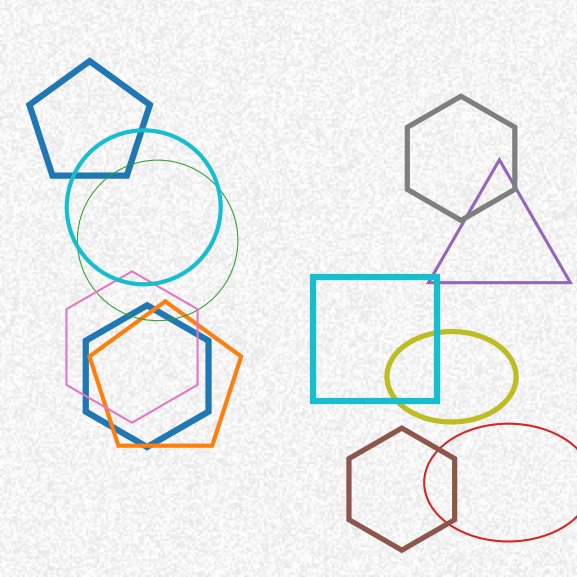[{"shape": "hexagon", "thickness": 3, "radius": 0.61, "center": [0.255, 0.348]}, {"shape": "pentagon", "thickness": 3, "radius": 0.55, "center": [0.155, 0.784]}, {"shape": "pentagon", "thickness": 2, "radius": 0.69, "center": [0.286, 0.339]}, {"shape": "circle", "thickness": 0.5, "radius": 0.69, "center": [0.273, 0.583]}, {"shape": "oval", "thickness": 1, "radius": 0.73, "center": [0.88, 0.163]}, {"shape": "triangle", "thickness": 1.5, "radius": 0.71, "center": [0.865, 0.581]}, {"shape": "hexagon", "thickness": 2.5, "radius": 0.53, "center": [0.696, 0.152]}, {"shape": "hexagon", "thickness": 1, "radius": 0.66, "center": [0.229, 0.398]}, {"shape": "hexagon", "thickness": 2.5, "radius": 0.54, "center": [0.798, 0.725]}, {"shape": "oval", "thickness": 2.5, "radius": 0.56, "center": [0.782, 0.347]}, {"shape": "circle", "thickness": 2, "radius": 0.67, "center": [0.249, 0.64]}, {"shape": "square", "thickness": 3, "radius": 0.54, "center": [0.649, 0.413]}]